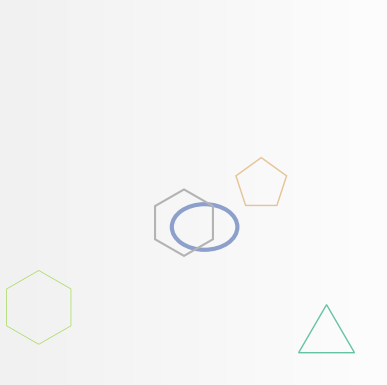[{"shape": "triangle", "thickness": 1, "radius": 0.42, "center": [0.843, 0.125]}, {"shape": "oval", "thickness": 3, "radius": 0.42, "center": [0.528, 0.41]}, {"shape": "hexagon", "thickness": 0.5, "radius": 0.48, "center": [0.1, 0.202]}, {"shape": "pentagon", "thickness": 1, "radius": 0.34, "center": [0.674, 0.522]}, {"shape": "hexagon", "thickness": 1.5, "radius": 0.43, "center": [0.475, 0.422]}]